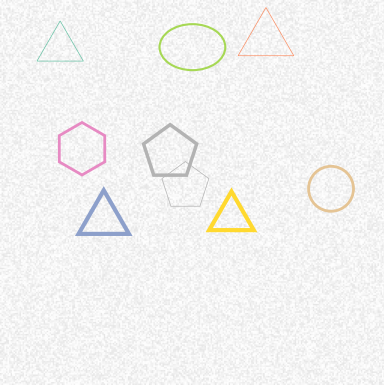[{"shape": "triangle", "thickness": 0.5, "radius": 0.35, "center": [0.156, 0.876]}, {"shape": "triangle", "thickness": 0.5, "radius": 0.42, "center": [0.691, 0.897]}, {"shape": "triangle", "thickness": 3, "radius": 0.38, "center": [0.27, 0.43]}, {"shape": "hexagon", "thickness": 2, "radius": 0.34, "center": [0.213, 0.614]}, {"shape": "oval", "thickness": 1.5, "radius": 0.43, "center": [0.5, 0.878]}, {"shape": "triangle", "thickness": 3, "radius": 0.33, "center": [0.601, 0.436]}, {"shape": "circle", "thickness": 2, "radius": 0.29, "center": [0.86, 0.51]}, {"shape": "pentagon", "thickness": 0.5, "radius": 0.32, "center": [0.482, 0.516]}, {"shape": "pentagon", "thickness": 2.5, "radius": 0.36, "center": [0.442, 0.604]}]